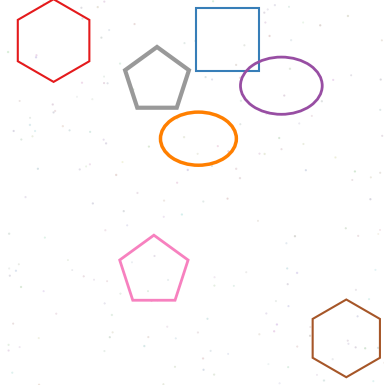[{"shape": "hexagon", "thickness": 1.5, "radius": 0.54, "center": [0.139, 0.895]}, {"shape": "square", "thickness": 1.5, "radius": 0.41, "center": [0.591, 0.897]}, {"shape": "oval", "thickness": 2, "radius": 0.53, "center": [0.731, 0.777]}, {"shape": "oval", "thickness": 2.5, "radius": 0.49, "center": [0.515, 0.64]}, {"shape": "hexagon", "thickness": 1.5, "radius": 0.5, "center": [0.899, 0.121]}, {"shape": "pentagon", "thickness": 2, "radius": 0.47, "center": [0.4, 0.296]}, {"shape": "pentagon", "thickness": 3, "radius": 0.44, "center": [0.408, 0.791]}]